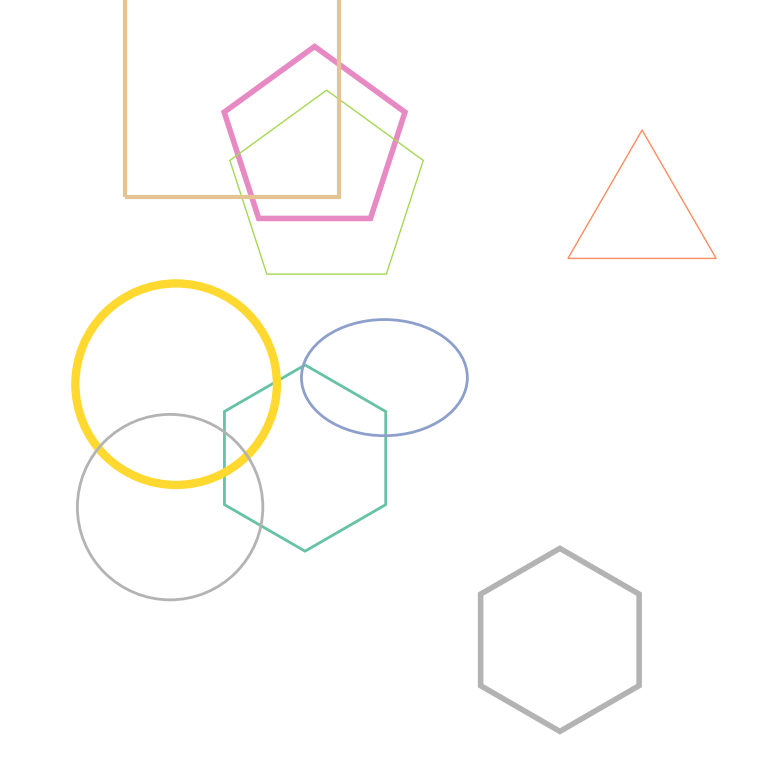[{"shape": "hexagon", "thickness": 1, "radius": 0.6, "center": [0.396, 0.405]}, {"shape": "triangle", "thickness": 0.5, "radius": 0.56, "center": [0.834, 0.72]}, {"shape": "oval", "thickness": 1, "radius": 0.54, "center": [0.499, 0.51]}, {"shape": "pentagon", "thickness": 2, "radius": 0.62, "center": [0.409, 0.816]}, {"shape": "pentagon", "thickness": 0.5, "radius": 0.66, "center": [0.424, 0.751]}, {"shape": "circle", "thickness": 3, "radius": 0.65, "center": [0.229, 0.501]}, {"shape": "square", "thickness": 1.5, "radius": 0.7, "center": [0.302, 0.884]}, {"shape": "circle", "thickness": 1, "radius": 0.6, "center": [0.221, 0.341]}, {"shape": "hexagon", "thickness": 2, "radius": 0.59, "center": [0.727, 0.169]}]